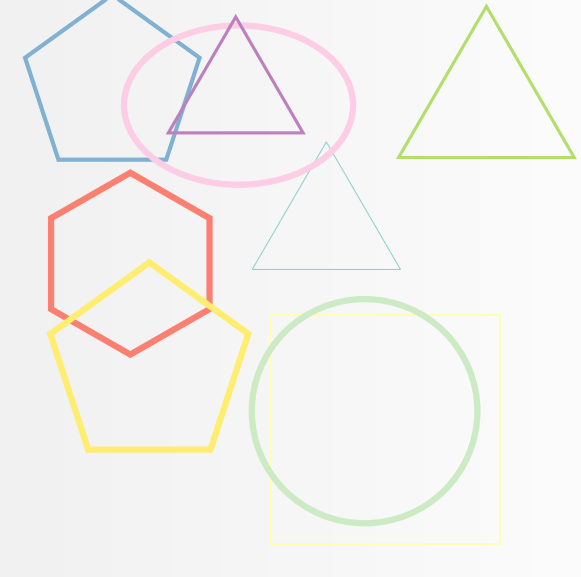[{"shape": "triangle", "thickness": 0.5, "radius": 0.74, "center": [0.561, 0.606]}, {"shape": "square", "thickness": 1, "radius": 0.99, "center": [0.663, 0.256]}, {"shape": "hexagon", "thickness": 3, "radius": 0.79, "center": [0.224, 0.543]}, {"shape": "pentagon", "thickness": 2, "radius": 0.79, "center": [0.193, 0.85]}, {"shape": "triangle", "thickness": 1.5, "radius": 0.87, "center": [0.837, 0.814]}, {"shape": "oval", "thickness": 3, "radius": 0.99, "center": [0.41, 0.817]}, {"shape": "triangle", "thickness": 1.5, "radius": 0.67, "center": [0.406, 0.836]}, {"shape": "circle", "thickness": 3, "radius": 0.97, "center": [0.627, 0.287]}, {"shape": "pentagon", "thickness": 3, "radius": 0.9, "center": [0.257, 0.366]}]